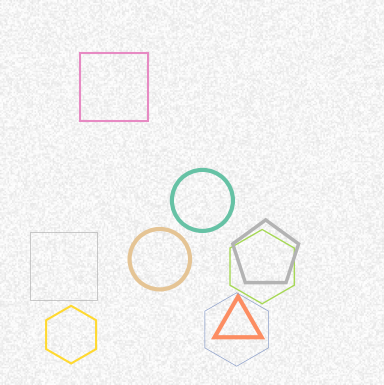[{"shape": "circle", "thickness": 3, "radius": 0.4, "center": [0.526, 0.479]}, {"shape": "triangle", "thickness": 3, "radius": 0.35, "center": [0.618, 0.159]}, {"shape": "hexagon", "thickness": 0.5, "radius": 0.48, "center": [0.615, 0.144]}, {"shape": "square", "thickness": 1.5, "radius": 0.44, "center": [0.296, 0.774]}, {"shape": "hexagon", "thickness": 1, "radius": 0.48, "center": [0.681, 0.307]}, {"shape": "hexagon", "thickness": 1.5, "radius": 0.37, "center": [0.185, 0.131]}, {"shape": "circle", "thickness": 3, "radius": 0.39, "center": [0.415, 0.327]}, {"shape": "pentagon", "thickness": 2.5, "radius": 0.45, "center": [0.69, 0.339]}, {"shape": "square", "thickness": 0.5, "radius": 0.44, "center": [0.165, 0.309]}]